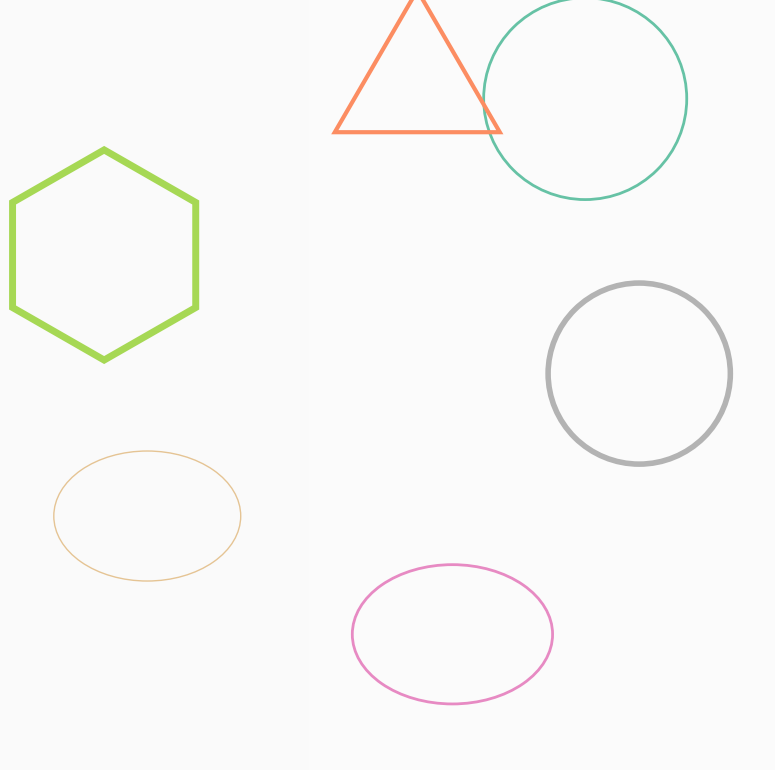[{"shape": "circle", "thickness": 1, "radius": 0.66, "center": [0.755, 0.872]}, {"shape": "triangle", "thickness": 1.5, "radius": 0.61, "center": [0.538, 0.89]}, {"shape": "oval", "thickness": 1, "radius": 0.65, "center": [0.584, 0.176]}, {"shape": "hexagon", "thickness": 2.5, "radius": 0.68, "center": [0.134, 0.669]}, {"shape": "oval", "thickness": 0.5, "radius": 0.6, "center": [0.19, 0.33]}, {"shape": "circle", "thickness": 2, "radius": 0.59, "center": [0.825, 0.515]}]